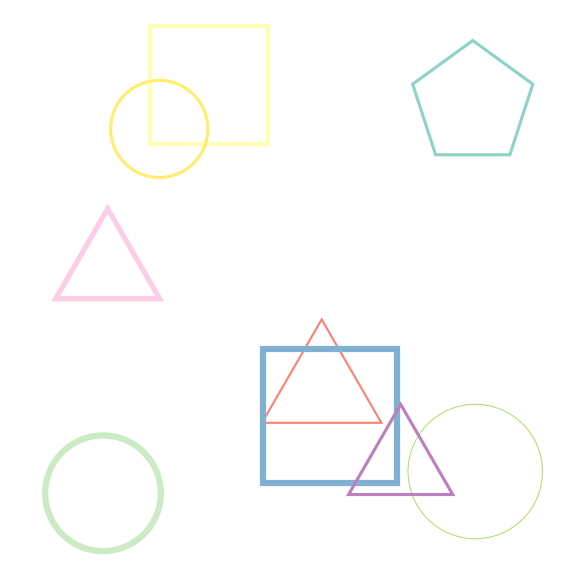[{"shape": "pentagon", "thickness": 1.5, "radius": 0.55, "center": [0.819, 0.82]}, {"shape": "square", "thickness": 2, "radius": 0.51, "center": [0.362, 0.851]}, {"shape": "triangle", "thickness": 1, "radius": 0.6, "center": [0.557, 0.327]}, {"shape": "square", "thickness": 3, "radius": 0.58, "center": [0.572, 0.279]}, {"shape": "circle", "thickness": 0.5, "radius": 0.58, "center": [0.823, 0.183]}, {"shape": "triangle", "thickness": 2.5, "radius": 0.52, "center": [0.186, 0.534]}, {"shape": "triangle", "thickness": 1.5, "radius": 0.52, "center": [0.694, 0.195]}, {"shape": "circle", "thickness": 3, "radius": 0.5, "center": [0.178, 0.145]}, {"shape": "circle", "thickness": 1.5, "radius": 0.42, "center": [0.276, 0.776]}]